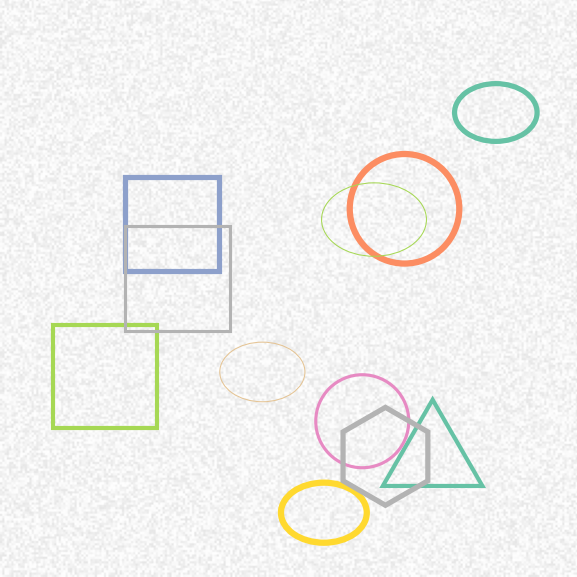[{"shape": "triangle", "thickness": 2, "radius": 0.5, "center": [0.749, 0.207]}, {"shape": "oval", "thickness": 2.5, "radius": 0.36, "center": [0.859, 0.804]}, {"shape": "circle", "thickness": 3, "radius": 0.47, "center": [0.7, 0.638]}, {"shape": "square", "thickness": 2.5, "radius": 0.41, "center": [0.298, 0.611]}, {"shape": "circle", "thickness": 1.5, "radius": 0.4, "center": [0.627, 0.27]}, {"shape": "oval", "thickness": 0.5, "radius": 0.45, "center": [0.648, 0.619]}, {"shape": "square", "thickness": 2, "radius": 0.45, "center": [0.182, 0.347]}, {"shape": "oval", "thickness": 3, "radius": 0.37, "center": [0.561, 0.111]}, {"shape": "oval", "thickness": 0.5, "radius": 0.37, "center": [0.454, 0.355]}, {"shape": "hexagon", "thickness": 2.5, "radius": 0.42, "center": [0.667, 0.209]}, {"shape": "square", "thickness": 1.5, "radius": 0.45, "center": [0.307, 0.517]}]